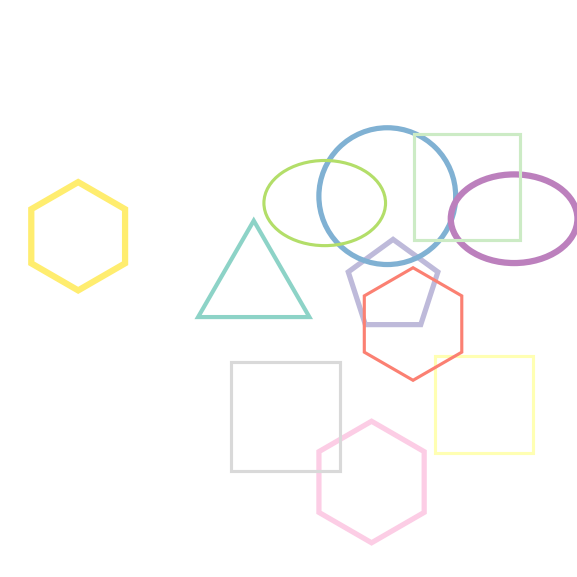[{"shape": "triangle", "thickness": 2, "radius": 0.56, "center": [0.439, 0.506]}, {"shape": "square", "thickness": 1.5, "radius": 0.42, "center": [0.838, 0.298]}, {"shape": "pentagon", "thickness": 2.5, "radius": 0.41, "center": [0.681, 0.503]}, {"shape": "hexagon", "thickness": 1.5, "radius": 0.49, "center": [0.715, 0.438]}, {"shape": "circle", "thickness": 2.5, "radius": 0.59, "center": [0.671, 0.659]}, {"shape": "oval", "thickness": 1.5, "radius": 0.53, "center": [0.562, 0.648]}, {"shape": "hexagon", "thickness": 2.5, "radius": 0.53, "center": [0.643, 0.164]}, {"shape": "square", "thickness": 1.5, "radius": 0.47, "center": [0.494, 0.278]}, {"shape": "oval", "thickness": 3, "radius": 0.55, "center": [0.89, 0.62]}, {"shape": "square", "thickness": 1.5, "radius": 0.46, "center": [0.809, 0.676]}, {"shape": "hexagon", "thickness": 3, "radius": 0.47, "center": [0.135, 0.59]}]